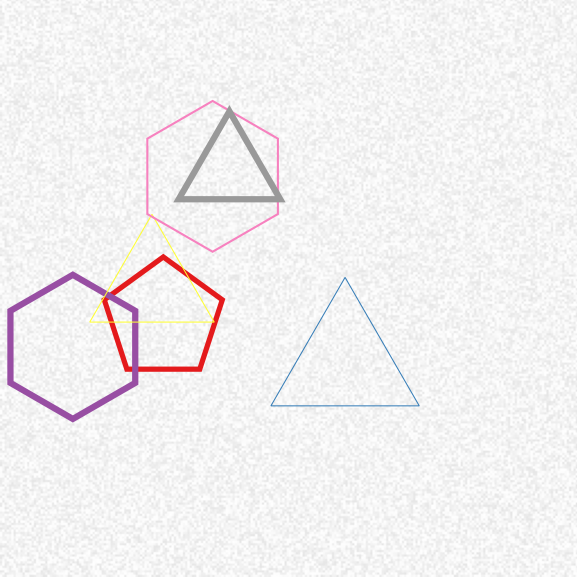[{"shape": "pentagon", "thickness": 2.5, "radius": 0.54, "center": [0.283, 0.447]}, {"shape": "triangle", "thickness": 0.5, "radius": 0.74, "center": [0.598, 0.371]}, {"shape": "hexagon", "thickness": 3, "radius": 0.62, "center": [0.126, 0.398]}, {"shape": "triangle", "thickness": 0.5, "radius": 0.62, "center": [0.263, 0.504]}, {"shape": "hexagon", "thickness": 1, "radius": 0.65, "center": [0.368, 0.694]}, {"shape": "triangle", "thickness": 3, "radius": 0.51, "center": [0.397, 0.705]}]